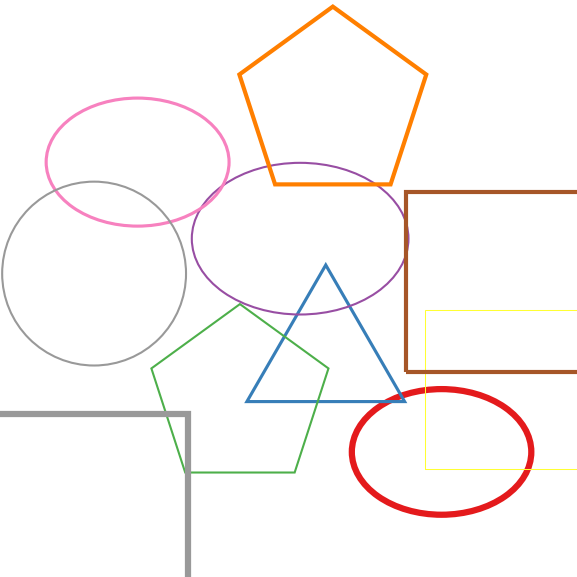[{"shape": "oval", "thickness": 3, "radius": 0.78, "center": [0.765, 0.217]}, {"shape": "triangle", "thickness": 1.5, "radius": 0.79, "center": [0.564, 0.383]}, {"shape": "pentagon", "thickness": 1, "radius": 0.81, "center": [0.415, 0.311]}, {"shape": "oval", "thickness": 1, "radius": 0.94, "center": [0.52, 0.586]}, {"shape": "pentagon", "thickness": 2, "radius": 0.85, "center": [0.576, 0.818]}, {"shape": "square", "thickness": 0.5, "radius": 0.69, "center": [0.874, 0.325]}, {"shape": "square", "thickness": 2, "radius": 0.78, "center": [0.859, 0.511]}, {"shape": "oval", "thickness": 1.5, "radius": 0.79, "center": [0.238, 0.718]}, {"shape": "square", "thickness": 3, "radius": 0.86, "center": [0.155, 0.111]}, {"shape": "circle", "thickness": 1, "radius": 0.8, "center": [0.163, 0.525]}]